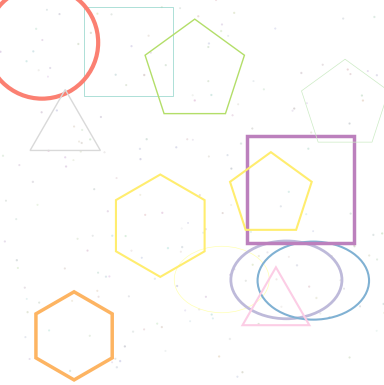[{"shape": "square", "thickness": 0.5, "radius": 0.58, "center": [0.334, 0.867]}, {"shape": "oval", "thickness": 0.5, "radius": 0.62, "center": [0.576, 0.274]}, {"shape": "oval", "thickness": 2, "radius": 0.72, "center": [0.744, 0.273]}, {"shape": "circle", "thickness": 3, "radius": 0.73, "center": [0.109, 0.89]}, {"shape": "oval", "thickness": 1.5, "radius": 0.72, "center": [0.814, 0.271]}, {"shape": "hexagon", "thickness": 2.5, "radius": 0.57, "center": [0.192, 0.128]}, {"shape": "pentagon", "thickness": 1, "radius": 0.68, "center": [0.506, 0.815]}, {"shape": "triangle", "thickness": 1.5, "radius": 0.5, "center": [0.717, 0.205]}, {"shape": "triangle", "thickness": 1, "radius": 0.53, "center": [0.169, 0.662]}, {"shape": "square", "thickness": 2.5, "radius": 0.69, "center": [0.78, 0.509]}, {"shape": "pentagon", "thickness": 0.5, "radius": 0.6, "center": [0.896, 0.727]}, {"shape": "pentagon", "thickness": 1.5, "radius": 0.56, "center": [0.704, 0.493]}, {"shape": "hexagon", "thickness": 1.5, "radius": 0.66, "center": [0.416, 0.414]}]